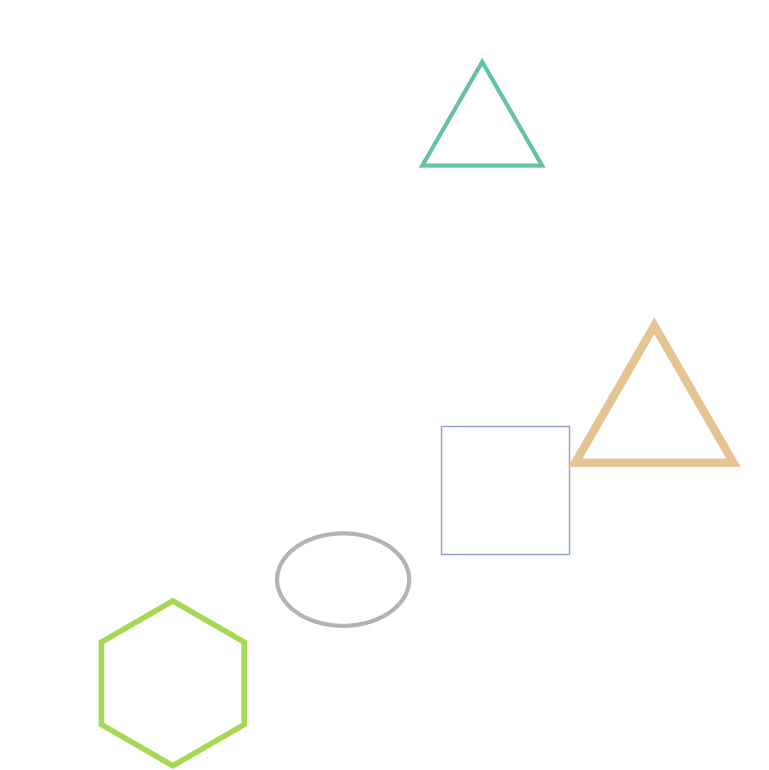[{"shape": "triangle", "thickness": 1.5, "radius": 0.45, "center": [0.626, 0.83]}, {"shape": "square", "thickness": 0.5, "radius": 0.42, "center": [0.655, 0.364]}, {"shape": "hexagon", "thickness": 2, "radius": 0.54, "center": [0.224, 0.113]}, {"shape": "triangle", "thickness": 3, "radius": 0.59, "center": [0.85, 0.458]}, {"shape": "oval", "thickness": 1.5, "radius": 0.43, "center": [0.446, 0.247]}]